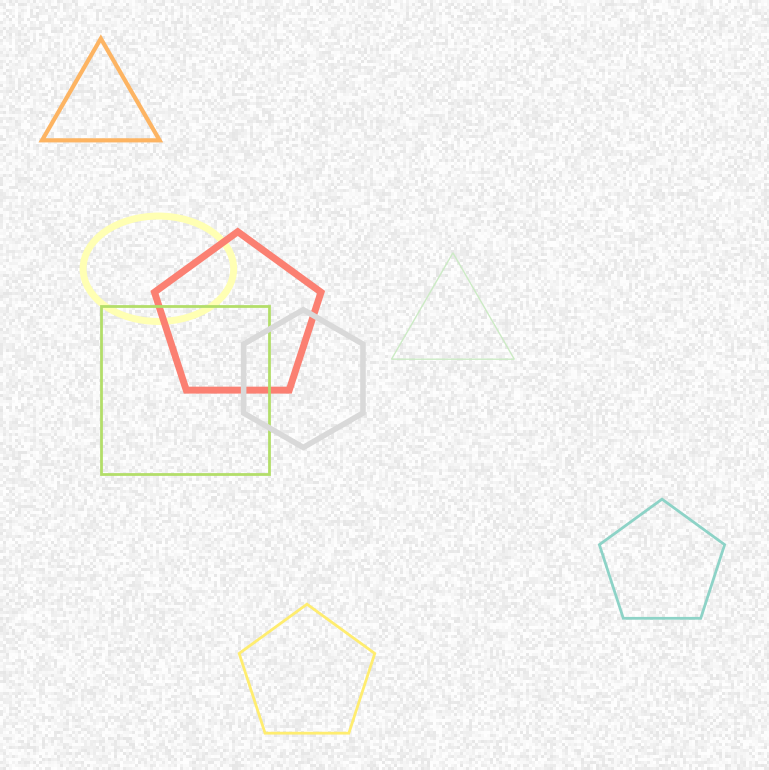[{"shape": "pentagon", "thickness": 1, "radius": 0.43, "center": [0.86, 0.266]}, {"shape": "oval", "thickness": 2.5, "radius": 0.49, "center": [0.206, 0.651]}, {"shape": "pentagon", "thickness": 2.5, "radius": 0.57, "center": [0.309, 0.585]}, {"shape": "triangle", "thickness": 1.5, "radius": 0.44, "center": [0.131, 0.862]}, {"shape": "square", "thickness": 1, "radius": 0.54, "center": [0.24, 0.494]}, {"shape": "hexagon", "thickness": 2, "radius": 0.45, "center": [0.394, 0.508]}, {"shape": "triangle", "thickness": 0.5, "radius": 0.46, "center": [0.588, 0.58]}, {"shape": "pentagon", "thickness": 1, "radius": 0.46, "center": [0.399, 0.123]}]